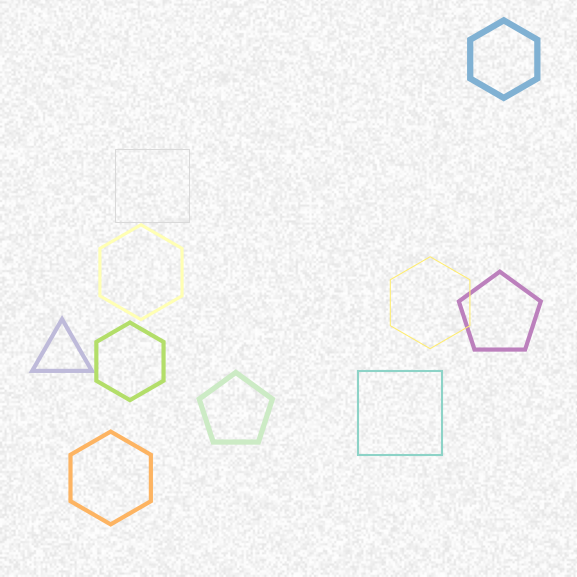[{"shape": "square", "thickness": 1, "radius": 0.36, "center": [0.693, 0.285]}, {"shape": "hexagon", "thickness": 1.5, "radius": 0.41, "center": [0.244, 0.528]}, {"shape": "triangle", "thickness": 2, "radius": 0.3, "center": [0.107, 0.387]}, {"shape": "hexagon", "thickness": 3, "radius": 0.34, "center": [0.872, 0.897]}, {"shape": "hexagon", "thickness": 2, "radius": 0.4, "center": [0.192, 0.171]}, {"shape": "hexagon", "thickness": 2, "radius": 0.34, "center": [0.225, 0.373]}, {"shape": "square", "thickness": 0.5, "radius": 0.32, "center": [0.263, 0.678]}, {"shape": "pentagon", "thickness": 2, "radius": 0.37, "center": [0.865, 0.454]}, {"shape": "pentagon", "thickness": 2.5, "radius": 0.33, "center": [0.408, 0.288]}, {"shape": "hexagon", "thickness": 0.5, "radius": 0.4, "center": [0.745, 0.475]}]